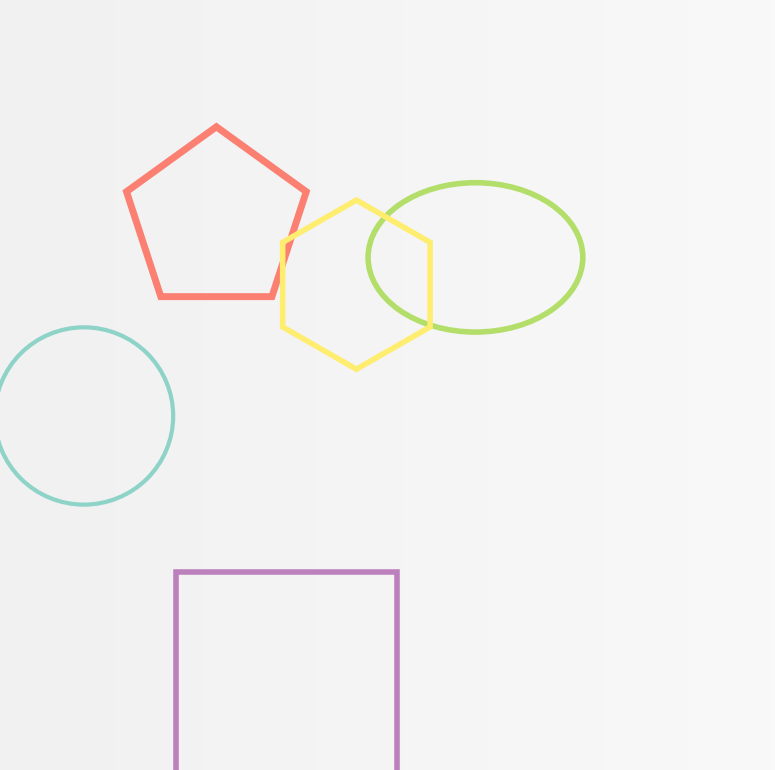[{"shape": "circle", "thickness": 1.5, "radius": 0.58, "center": [0.108, 0.46]}, {"shape": "pentagon", "thickness": 2.5, "radius": 0.61, "center": [0.279, 0.713]}, {"shape": "oval", "thickness": 2, "radius": 0.69, "center": [0.613, 0.666]}, {"shape": "square", "thickness": 2, "radius": 0.71, "center": [0.37, 0.114]}, {"shape": "hexagon", "thickness": 2, "radius": 0.55, "center": [0.46, 0.63]}]